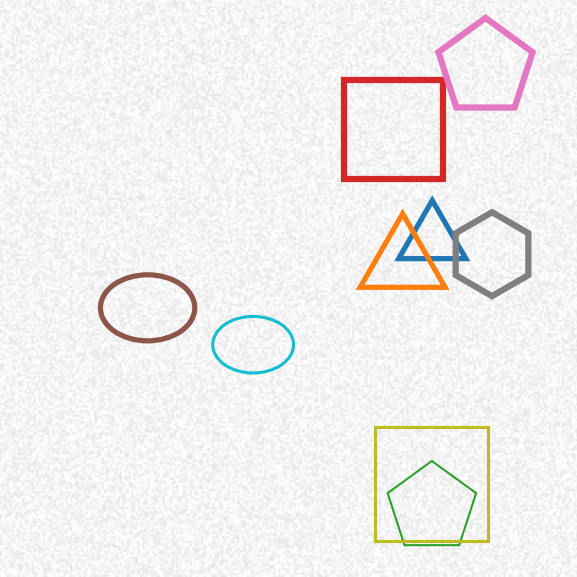[{"shape": "triangle", "thickness": 2.5, "radius": 0.34, "center": [0.749, 0.585]}, {"shape": "triangle", "thickness": 2.5, "radius": 0.42, "center": [0.697, 0.544]}, {"shape": "pentagon", "thickness": 1, "radius": 0.4, "center": [0.748, 0.12]}, {"shape": "square", "thickness": 3, "radius": 0.43, "center": [0.681, 0.775]}, {"shape": "oval", "thickness": 2.5, "radius": 0.41, "center": [0.256, 0.466]}, {"shape": "pentagon", "thickness": 3, "radius": 0.43, "center": [0.841, 0.882]}, {"shape": "hexagon", "thickness": 3, "radius": 0.36, "center": [0.852, 0.559]}, {"shape": "square", "thickness": 1.5, "radius": 0.49, "center": [0.748, 0.161]}, {"shape": "oval", "thickness": 1.5, "radius": 0.35, "center": [0.438, 0.402]}]